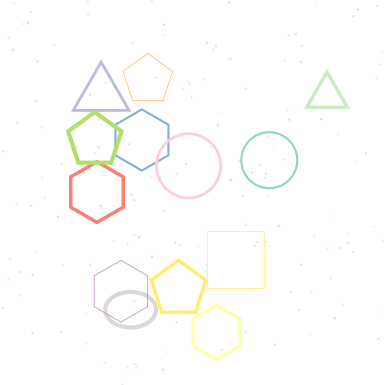[{"shape": "circle", "thickness": 1.5, "radius": 0.36, "center": [0.699, 0.584]}, {"shape": "hexagon", "thickness": 2.5, "radius": 0.35, "center": [0.562, 0.137]}, {"shape": "triangle", "thickness": 2, "radius": 0.42, "center": [0.263, 0.755]}, {"shape": "hexagon", "thickness": 2.5, "radius": 0.39, "center": [0.252, 0.501]}, {"shape": "hexagon", "thickness": 1.5, "radius": 0.4, "center": [0.369, 0.636]}, {"shape": "pentagon", "thickness": 0.5, "radius": 0.34, "center": [0.384, 0.794]}, {"shape": "pentagon", "thickness": 3, "radius": 0.36, "center": [0.246, 0.636]}, {"shape": "circle", "thickness": 2, "radius": 0.42, "center": [0.49, 0.569]}, {"shape": "oval", "thickness": 3, "radius": 0.33, "center": [0.339, 0.196]}, {"shape": "hexagon", "thickness": 0.5, "radius": 0.4, "center": [0.314, 0.244]}, {"shape": "triangle", "thickness": 2.5, "radius": 0.3, "center": [0.85, 0.752]}, {"shape": "pentagon", "thickness": 2.5, "radius": 0.37, "center": [0.464, 0.249]}, {"shape": "square", "thickness": 0.5, "radius": 0.37, "center": [0.612, 0.327]}]